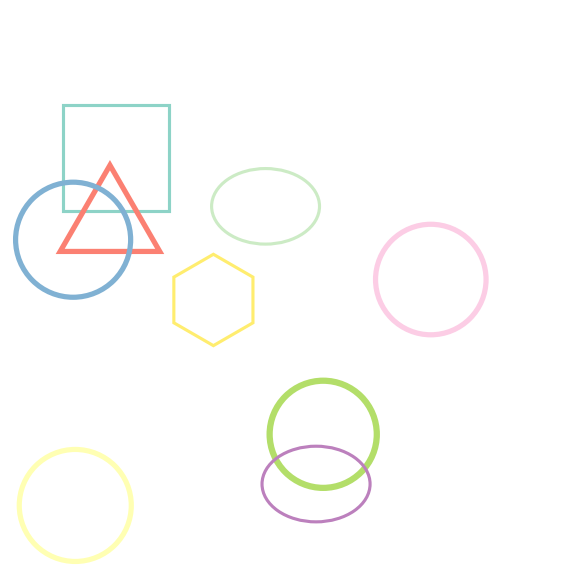[{"shape": "square", "thickness": 1.5, "radius": 0.46, "center": [0.2, 0.726]}, {"shape": "circle", "thickness": 2.5, "radius": 0.48, "center": [0.13, 0.124]}, {"shape": "triangle", "thickness": 2.5, "radius": 0.5, "center": [0.19, 0.614]}, {"shape": "circle", "thickness": 2.5, "radius": 0.5, "center": [0.127, 0.584]}, {"shape": "circle", "thickness": 3, "radius": 0.46, "center": [0.56, 0.247]}, {"shape": "circle", "thickness": 2.5, "radius": 0.48, "center": [0.746, 0.515]}, {"shape": "oval", "thickness": 1.5, "radius": 0.47, "center": [0.547, 0.161]}, {"shape": "oval", "thickness": 1.5, "radius": 0.47, "center": [0.46, 0.642]}, {"shape": "hexagon", "thickness": 1.5, "radius": 0.4, "center": [0.37, 0.48]}]